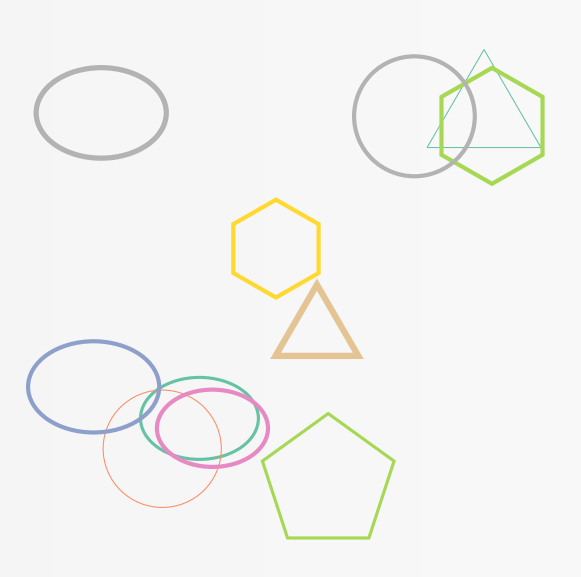[{"shape": "oval", "thickness": 1.5, "radius": 0.51, "center": [0.343, 0.275]}, {"shape": "triangle", "thickness": 0.5, "radius": 0.57, "center": [0.833, 0.8]}, {"shape": "circle", "thickness": 0.5, "radius": 0.51, "center": [0.279, 0.222]}, {"shape": "oval", "thickness": 2, "radius": 0.56, "center": [0.161, 0.329]}, {"shape": "oval", "thickness": 2, "radius": 0.48, "center": [0.366, 0.258]}, {"shape": "hexagon", "thickness": 2, "radius": 0.5, "center": [0.846, 0.781]}, {"shape": "pentagon", "thickness": 1.5, "radius": 0.6, "center": [0.565, 0.164]}, {"shape": "hexagon", "thickness": 2, "radius": 0.42, "center": [0.475, 0.569]}, {"shape": "triangle", "thickness": 3, "radius": 0.41, "center": [0.545, 0.424]}, {"shape": "oval", "thickness": 2.5, "radius": 0.56, "center": [0.174, 0.804]}, {"shape": "circle", "thickness": 2, "radius": 0.52, "center": [0.713, 0.798]}]